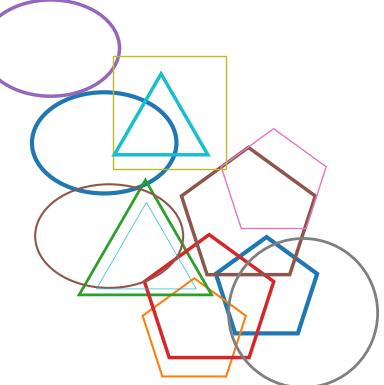[{"shape": "oval", "thickness": 3, "radius": 0.94, "center": [0.271, 0.629]}, {"shape": "pentagon", "thickness": 3, "radius": 0.69, "center": [0.692, 0.246]}, {"shape": "pentagon", "thickness": 1.5, "radius": 0.7, "center": [0.505, 0.136]}, {"shape": "triangle", "thickness": 2, "radius": 0.99, "center": [0.378, 0.333]}, {"shape": "pentagon", "thickness": 2.5, "radius": 0.88, "center": [0.543, 0.214]}, {"shape": "oval", "thickness": 2.5, "radius": 0.89, "center": [0.132, 0.875]}, {"shape": "oval", "thickness": 1.5, "radius": 0.96, "center": [0.284, 0.387]}, {"shape": "pentagon", "thickness": 2.5, "radius": 0.91, "center": [0.645, 0.434]}, {"shape": "pentagon", "thickness": 1, "radius": 0.72, "center": [0.711, 0.522]}, {"shape": "circle", "thickness": 2, "radius": 0.97, "center": [0.787, 0.187]}, {"shape": "square", "thickness": 1, "radius": 0.74, "center": [0.44, 0.708]}, {"shape": "triangle", "thickness": 0.5, "radius": 0.75, "center": [0.38, 0.324]}, {"shape": "triangle", "thickness": 2.5, "radius": 0.7, "center": [0.418, 0.668]}]